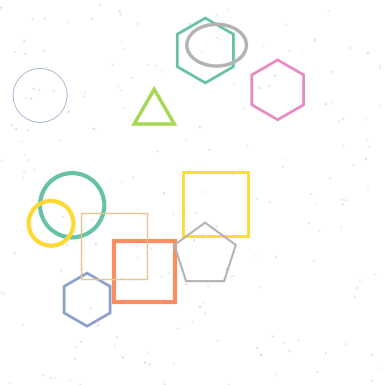[{"shape": "circle", "thickness": 3, "radius": 0.42, "center": [0.187, 0.467]}, {"shape": "hexagon", "thickness": 2, "radius": 0.42, "center": [0.533, 0.869]}, {"shape": "square", "thickness": 3, "radius": 0.39, "center": [0.375, 0.296]}, {"shape": "circle", "thickness": 0.5, "radius": 0.35, "center": [0.104, 0.752]}, {"shape": "hexagon", "thickness": 2, "radius": 0.34, "center": [0.226, 0.222]}, {"shape": "hexagon", "thickness": 2, "radius": 0.39, "center": [0.721, 0.767]}, {"shape": "triangle", "thickness": 2.5, "radius": 0.3, "center": [0.401, 0.708]}, {"shape": "square", "thickness": 2, "radius": 0.42, "center": [0.56, 0.47]}, {"shape": "circle", "thickness": 3, "radius": 0.29, "center": [0.133, 0.42]}, {"shape": "square", "thickness": 1, "radius": 0.43, "center": [0.296, 0.36]}, {"shape": "oval", "thickness": 2.5, "radius": 0.39, "center": [0.563, 0.883]}, {"shape": "pentagon", "thickness": 1.5, "radius": 0.42, "center": [0.533, 0.338]}]